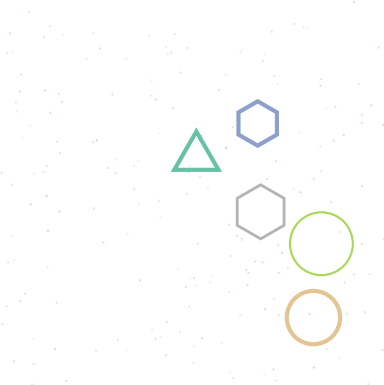[{"shape": "triangle", "thickness": 3, "radius": 0.33, "center": [0.51, 0.592]}, {"shape": "hexagon", "thickness": 3, "radius": 0.29, "center": [0.669, 0.679]}, {"shape": "circle", "thickness": 1.5, "radius": 0.41, "center": [0.835, 0.367]}, {"shape": "circle", "thickness": 3, "radius": 0.35, "center": [0.814, 0.175]}, {"shape": "hexagon", "thickness": 2, "radius": 0.35, "center": [0.677, 0.45]}]